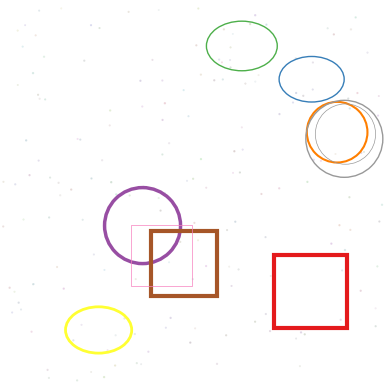[{"shape": "square", "thickness": 3, "radius": 0.48, "center": [0.805, 0.244]}, {"shape": "oval", "thickness": 1, "radius": 0.42, "center": [0.809, 0.794]}, {"shape": "oval", "thickness": 1, "radius": 0.46, "center": [0.628, 0.881]}, {"shape": "circle", "thickness": 2.5, "radius": 0.49, "center": [0.37, 0.414]}, {"shape": "circle", "thickness": 1.5, "radius": 0.39, "center": [0.876, 0.657]}, {"shape": "oval", "thickness": 2, "radius": 0.43, "center": [0.256, 0.143]}, {"shape": "square", "thickness": 3, "radius": 0.43, "center": [0.478, 0.315]}, {"shape": "square", "thickness": 0.5, "radius": 0.4, "center": [0.42, 0.337]}, {"shape": "circle", "thickness": 0.5, "radius": 0.39, "center": [0.897, 0.652]}, {"shape": "circle", "thickness": 1, "radius": 0.5, "center": [0.894, 0.639]}]